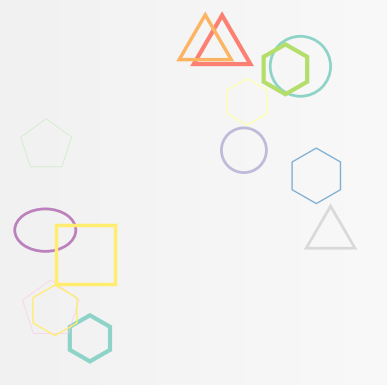[{"shape": "hexagon", "thickness": 3, "radius": 0.3, "center": [0.232, 0.121]}, {"shape": "circle", "thickness": 2, "radius": 0.39, "center": [0.775, 0.828]}, {"shape": "hexagon", "thickness": 1, "radius": 0.3, "center": [0.638, 0.735]}, {"shape": "circle", "thickness": 2, "radius": 0.29, "center": [0.629, 0.61]}, {"shape": "triangle", "thickness": 3, "radius": 0.42, "center": [0.573, 0.876]}, {"shape": "hexagon", "thickness": 1, "radius": 0.36, "center": [0.816, 0.543]}, {"shape": "triangle", "thickness": 2.5, "radius": 0.39, "center": [0.53, 0.884]}, {"shape": "hexagon", "thickness": 3, "radius": 0.32, "center": [0.737, 0.82]}, {"shape": "pentagon", "thickness": 0.5, "radius": 0.38, "center": [0.131, 0.196]}, {"shape": "triangle", "thickness": 2, "radius": 0.36, "center": [0.853, 0.392]}, {"shape": "oval", "thickness": 2, "radius": 0.39, "center": [0.117, 0.402]}, {"shape": "pentagon", "thickness": 0.5, "radius": 0.35, "center": [0.119, 0.623]}, {"shape": "hexagon", "thickness": 1, "radius": 0.33, "center": [0.142, 0.194]}, {"shape": "square", "thickness": 2.5, "radius": 0.38, "center": [0.22, 0.338]}]